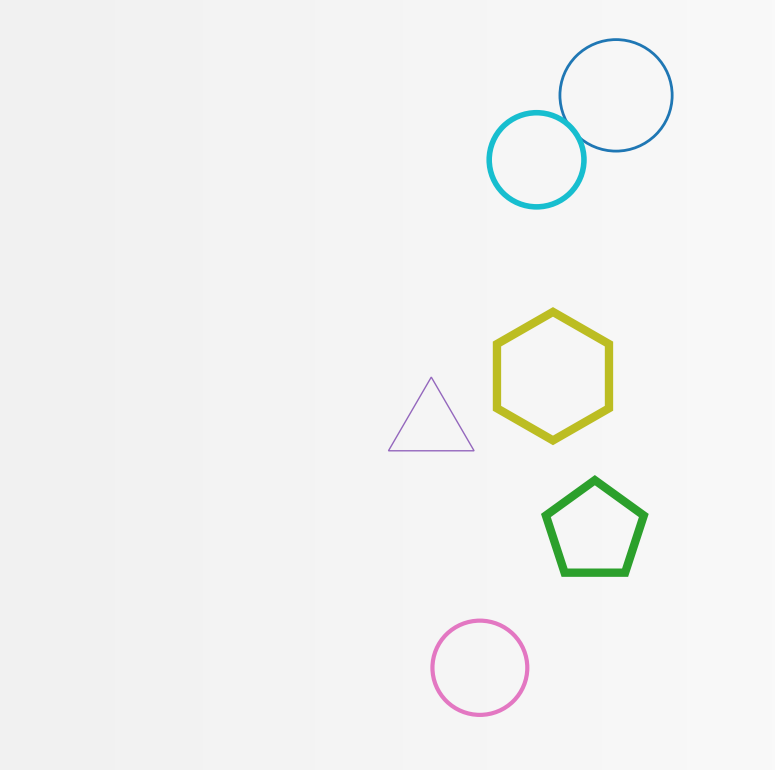[{"shape": "circle", "thickness": 1, "radius": 0.36, "center": [0.795, 0.876]}, {"shape": "pentagon", "thickness": 3, "radius": 0.33, "center": [0.768, 0.31]}, {"shape": "triangle", "thickness": 0.5, "radius": 0.32, "center": [0.556, 0.446]}, {"shape": "circle", "thickness": 1.5, "radius": 0.31, "center": [0.619, 0.133]}, {"shape": "hexagon", "thickness": 3, "radius": 0.42, "center": [0.714, 0.511]}, {"shape": "circle", "thickness": 2, "radius": 0.31, "center": [0.692, 0.792]}]